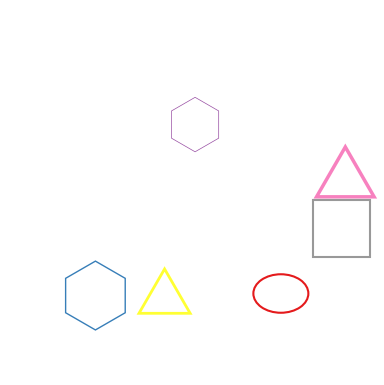[{"shape": "oval", "thickness": 1.5, "radius": 0.36, "center": [0.73, 0.238]}, {"shape": "hexagon", "thickness": 1, "radius": 0.45, "center": [0.248, 0.232]}, {"shape": "hexagon", "thickness": 0.5, "radius": 0.35, "center": [0.507, 0.676]}, {"shape": "triangle", "thickness": 2, "radius": 0.38, "center": [0.427, 0.225]}, {"shape": "triangle", "thickness": 2.5, "radius": 0.43, "center": [0.897, 0.532]}, {"shape": "square", "thickness": 1.5, "radius": 0.37, "center": [0.886, 0.405]}]